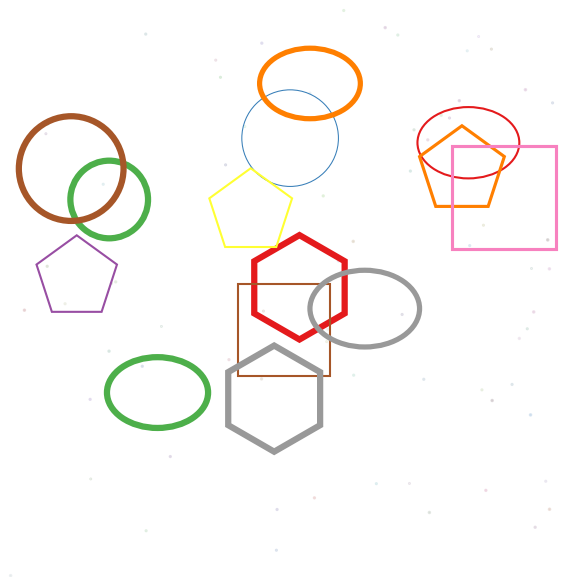[{"shape": "oval", "thickness": 1, "radius": 0.44, "center": [0.811, 0.752]}, {"shape": "hexagon", "thickness": 3, "radius": 0.45, "center": [0.519, 0.502]}, {"shape": "circle", "thickness": 0.5, "radius": 0.42, "center": [0.502, 0.76]}, {"shape": "circle", "thickness": 3, "radius": 0.34, "center": [0.189, 0.654]}, {"shape": "oval", "thickness": 3, "radius": 0.44, "center": [0.273, 0.319]}, {"shape": "pentagon", "thickness": 1, "radius": 0.37, "center": [0.133, 0.518]}, {"shape": "pentagon", "thickness": 1.5, "radius": 0.39, "center": [0.8, 0.704]}, {"shape": "oval", "thickness": 2.5, "radius": 0.44, "center": [0.537, 0.855]}, {"shape": "pentagon", "thickness": 1, "radius": 0.38, "center": [0.434, 0.632]}, {"shape": "circle", "thickness": 3, "radius": 0.45, "center": [0.123, 0.707]}, {"shape": "square", "thickness": 1, "radius": 0.4, "center": [0.492, 0.428]}, {"shape": "square", "thickness": 1.5, "radius": 0.45, "center": [0.873, 0.657]}, {"shape": "oval", "thickness": 2.5, "radius": 0.47, "center": [0.632, 0.465]}, {"shape": "hexagon", "thickness": 3, "radius": 0.46, "center": [0.475, 0.309]}]